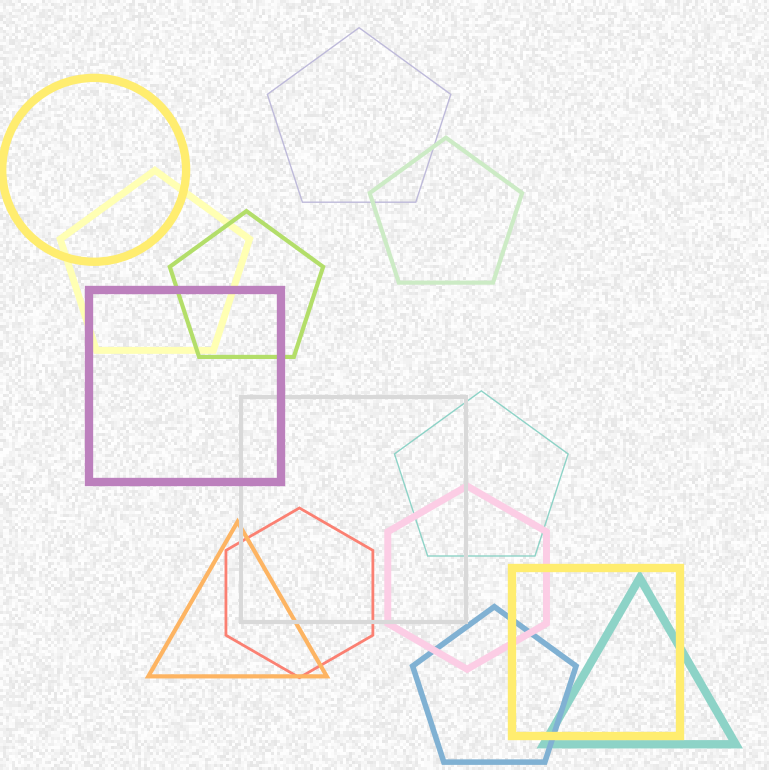[{"shape": "triangle", "thickness": 3, "radius": 0.72, "center": [0.831, 0.105]}, {"shape": "pentagon", "thickness": 0.5, "radius": 0.59, "center": [0.625, 0.374]}, {"shape": "pentagon", "thickness": 2.5, "radius": 0.65, "center": [0.201, 0.65]}, {"shape": "pentagon", "thickness": 0.5, "radius": 0.63, "center": [0.466, 0.839]}, {"shape": "hexagon", "thickness": 1, "radius": 0.55, "center": [0.389, 0.23]}, {"shape": "pentagon", "thickness": 2, "radius": 0.56, "center": [0.642, 0.101]}, {"shape": "triangle", "thickness": 1.5, "radius": 0.67, "center": [0.309, 0.189]}, {"shape": "pentagon", "thickness": 1.5, "radius": 0.52, "center": [0.32, 0.621]}, {"shape": "hexagon", "thickness": 2.5, "radius": 0.6, "center": [0.607, 0.25]}, {"shape": "square", "thickness": 1.5, "radius": 0.73, "center": [0.459, 0.338]}, {"shape": "square", "thickness": 3, "radius": 0.62, "center": [0.24, 0.499]}, {"shape": "pentagon", "thickness": 1.5, "radius": 0.52, "center": [0.579, 0.717]}, {"shape": "square", "thickness": 3, "radius": 0.55, "center": [0.775, 0.153]}, {"shape": "circle", "thickness": 3, "radius": 0.6, "center": [0.122, 0.779]}]